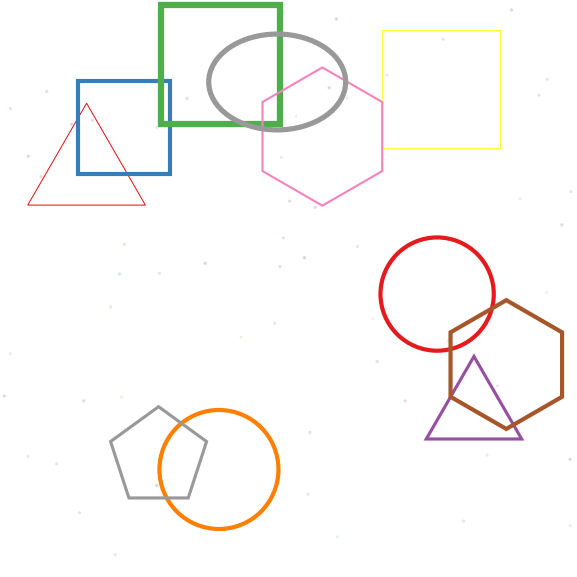[{"shape": "triangle", "thickness": 0.5, "radius": 0.59, "center": [0.15, 0.703]}, {"shape": "circle", "thickness": 2, "radius": 0.49, "center": [0.757, 0.49]}, {"shape": "square", "thickness": 2, "radius": 0.4, "center": [0.215, 0.779]}, {"shape": "square", "thickness": 3, "radius": 0.52, "center": [0.382, 0.888]}, {"shape": "triangle", "thickness": 1.5, "radius": 0.48, "center": [0.821, 0.287]}, {"shape": "circle", "thickness": 2, "radius": 0.52, "center": [0.379, 0.186]}, {"shape": "square", "thickness": 0.5, "radius": 0.51, "center": [0.763, 0.845]}, {"shape": "hexagon", "thickness": 2, "radius": 0.56, "center": [0.877, 0.368]}, {"shape": "hexagon", "thickness": 1, "radius": 0.6, "center": [0.558, 0.763]}, {"shape": "oval", "thickness": 2.5, "radius": 0.59, "center": [0.48, 0.857]}, {"shape": "pentagon", "thickness": 1.5, "radius": 0.44, "center": [0.275, 0.208]}]